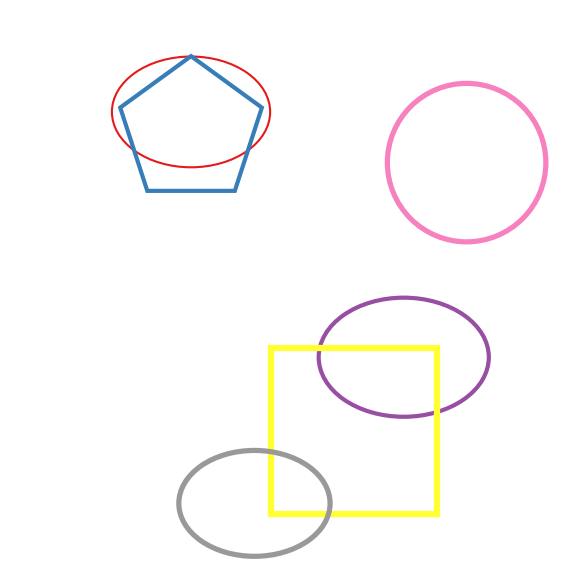[{"shape": "oval", "thickness": 1, "radius": 0.69, "center": [0.331, 0.805]}, {"shape": "pentagon", "thickness": 2, "radius": 0.64, "center": [0.331, 0.773]}, {"shape": "oval", "thickness": 2, "radius": 0.74, "center": [0.699, 0.381]}, {"shape": "square", "thickness": 3, "radius": 0.72, "center": [0.613, 0.253]}, {"shape": "circle", "thickness": 2.5, "radius": 0.69, "center": [0.808, 0.718]}, {"shape": "oval", "thickness": 2.5, "radius": 0.65, "center": [0.441, 0.127]}]